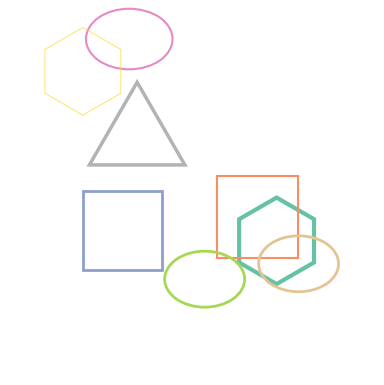[{"shape": "hexagon", "thickness": 3, "radius": 0.56, "center": [0.718, 0.375]}, {"shape": "square", "thickness": 1.5, "radius": 0.53, "center": [0.669, 0.436]}, {"shape": "square", "thickness": 2, "radius": 0.52, "center": [0.318, 0.402]}, {"shape": "oval", "thickness": 1.5, "radius": 0.56, "center": [0.336, 0.899]}, {"shape": "oval", "thickness": 2, "radius": 0.52, "center": [0.532, 0.275]}, {"shape": "hexagon", "thickness": 0.5, "radius": 0.57, "center": [0.215, 0.815]}, {"shape": "oval", "thickness": 2, "radius": 0.52, "center": [0.776, 0.315]}, {"shape": "triangle", "thickness": 2.5, "radius": 0.72, "center": [0.356, 0.643]}]